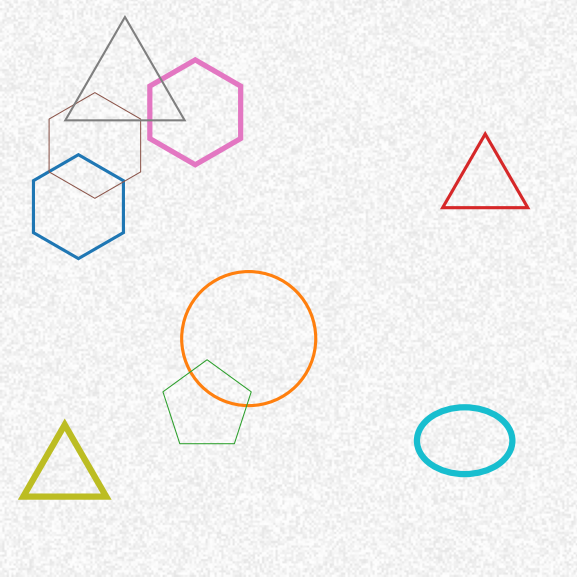[{"shape": "hexagon", "thickness": 1.5, "radius": 0.45, "center": [0.136, 0.641]}, {"shape": "circle", "thickness": 1.5, "radius": 0.58, "center": [0.431, 0.413]}, {"shape": "pentagon", "thickness": 0.5, "radius": 0.4, "center": [0.359, 0.296]}, {"shape": "triangle", "thickness": 1.5, "radius": 0.43, "center": [0.84, 0.682]}, {"shape": "hexagon", "thickness": 0.5, "radius": 0.46, "center": [0.164, 0.747]}, {"shape": "hexagon", "thickness": 2.5, "radius": 0.45, "center": [0.338, 0.805]}, {"shape": "triangle", "thickness": 1, "radius": 0.6, "center": [0.216, 0.85]}, {"shape": "triangle", "thickness": 3, "radius": 0.41, "center": [0.112, 0.181]}, {"shape": "oval", "thickness": 3, "radius": 0.41, "center": [0.805, 0.236]}]